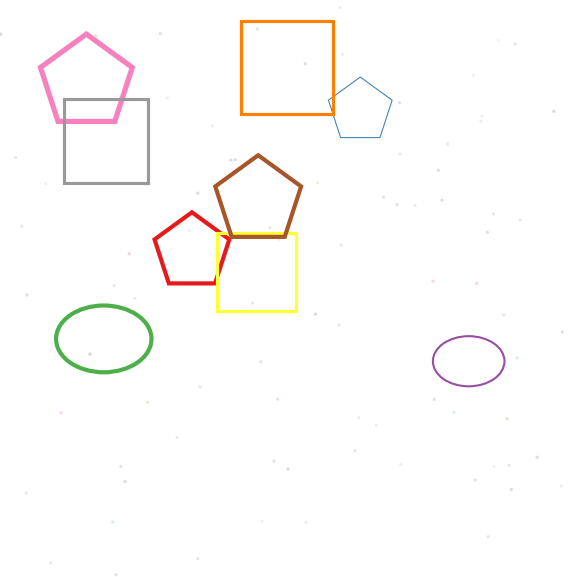[{"shape": "pentagon", "thickness": 2, "radius": 0.34, "center": [0.332, 0.563]}, {"shape": "pentagon", "thickness": 0.5, "radius": 0.29, "center": [0.624, 0.808]}, {"shape": "oval", "thickness": 2, "radius": 0.41, "center": [0.18, 0.412]}, {"shape": "oval", "thickness": 1, "radius": 0.31, "center": [0.812, 0.374]}, {"shape": "square", "thickness": 1.5, "radius": 0.4, "center": [0.497, 0.882]}, {"shape": "square", "thickness": 1.5, "radius": 0.34, "center": [0.444, 0.528]}, {"shape": "pentagon", "thickness": 2, "radius": 0.39, "center": [0.447, 0.652]}, {"shape": "pentagon", "thickness": 2.5, "radius": 0.42, "center": [0.15, 0.857]}, {"shape": "square", "thickness": 1.5, "radius": 0.36, "center": [0.184, 0.755]}]